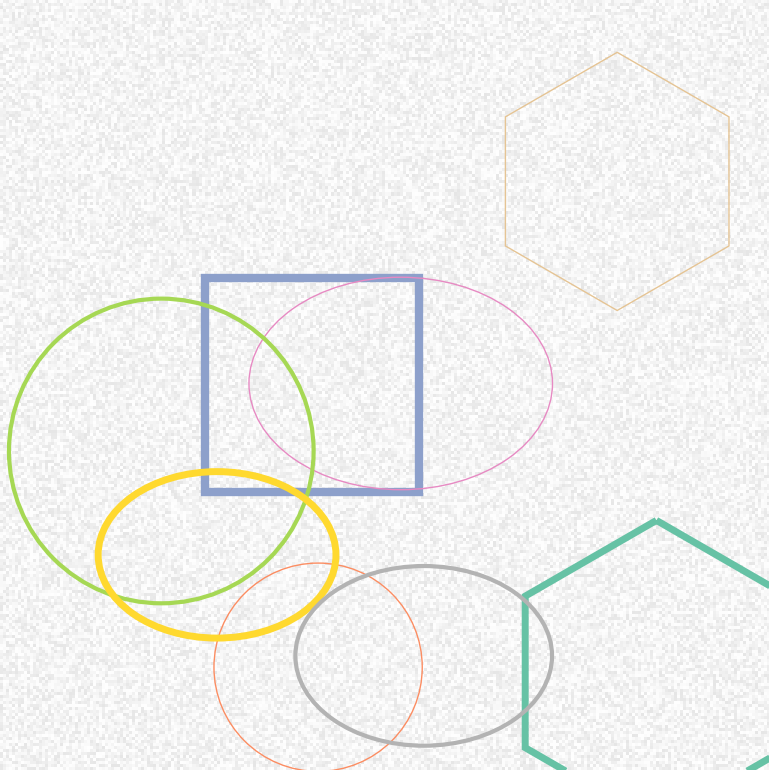[{"shape": "hexagon", "thickness": 2.5, "radius": 0.98, "center": [0.853, 0.127]}, {"shape": "circle", "thickness": 0.5, "radius": 0.68, "center": [0.413, 0.133]}, {"shape": "square", "thickness": 3, "radius": 0.69, "center": [0.405, 0.5]}, {"shape": "oval", "thickness": 0.5, "radius": 0.99, "center": [0.52, 0.502]}, {"shape": "circle", "thickness": 1.5, "radius": 0.99, "center": [0.209, 0.414]}, {"shape": "oval", "thickness": 2.5, "radius": 0.77, "center": [0.282, 0.279]}, {"shape": "hexagon", "thickness": 0.5, "radius": 0.84, "center": [0.802, 0.764]}, {"shape": "oval", "thickness": 1.5, "radius": 0.83, "center": [0.55, 0.148]}]